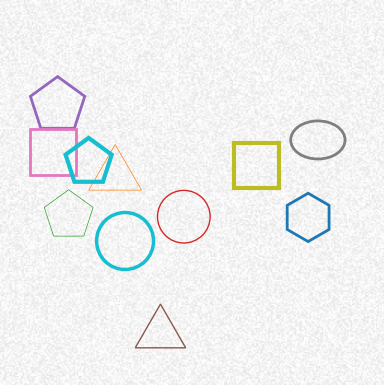[{"shape": "hexagon", "thickness": 2, "radius": 0.31, "center": [0.8, 0.435]}, {"shape": "triangle", "thickness": 0.5, "radius": 0.4, "center": [0.299, 0.546]}, {"shape": "pentagon", "thickness": 0.5, "radius": 0.33, "center": [0.178, 0.441]}, {"shape": "circle", "thickness": 1, "radius": 0.34, "center": [0.477, 0.437]}, {"shape": "pentagon", "thickness": 2, "radius": 0.37, "center": [0.15, 0.727]}, {"shape": "triangle", "thickness": 1, "radius": 0.38, "center": [0.417, 0.134]}, {"shape": "square", "thickness": 2, "radius": 0.3, "center": [0.138, 0.605]}, {"shape": "oval", "thickness": 2, "radius": 0.35, "center": [0.826, 0.636]}, {"shape": "square", "thickness": 3, "radius": 0.3, "center": [0.666, 0.57]}, {"shape": "circle", "thickness": 2.5, "radius": 0.37, "center": [0.325, 0.374]}, {"shape": "pentagon", "thickness": 3, "radius": 0.32, "center": [0.23, 0.579]}]